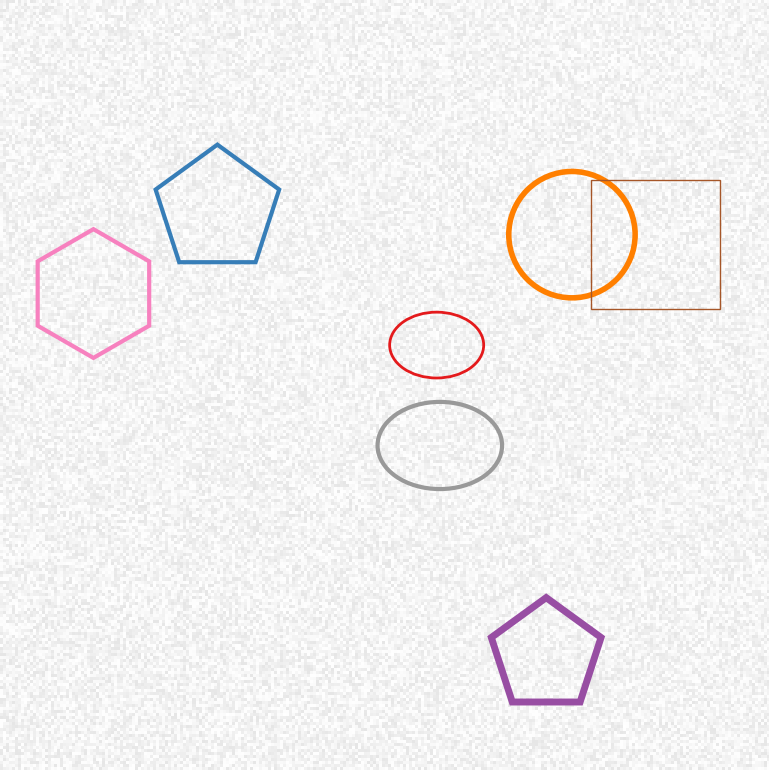[{"shape": "oval", "thickness": 1, "radius": 0.31, "center": [0.567, 0.552]}, {"shape": "pentagon", "thickness": 1.5, "radius": 0.42, "center": [0.282, 0.728]}, {"shape": "pentagon", "thickness": 2.5, "radius": 0.37, "center": [0.709, 0.149]}, {"shape": "circle", "thickness": 2, "radius": 0.41, "center": [0.743, 0.695]}, {"shape": "square", "thickness": 0.5, "radius": 0.42, "center": [0.852, 0.682]}, {"shape": "hexagon", "thickness": 1.5, "radius": 0.42, "center": [0.121, 0.619]}, {"shape": "oval", "thickness": 1.5, "radius": 0.4, "center": [0.571, 0.421]}]